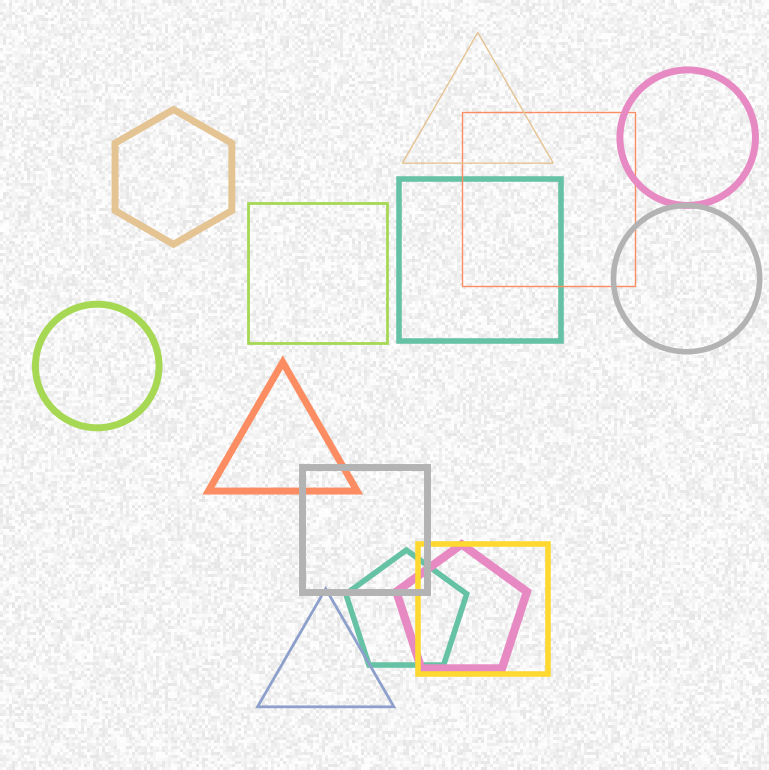[{"shape": "pentagon", "thickness": 2, "radius": 0.41, "center": [0.528, 0.203]}, {"shape": "square", "thickness": 2, "radius": 0.53, "center": [0.624, 0.662]}, {"shape": "square", "thickness": 0.5, "radius": 0.56, "center": [0.712, 0.741]}, {"shape": "triangle", "thickness": 2.5, "radius": 0.56, "center": [0.367, 0.418]}, {"shape": "triangle", "thickness": 1, "radius": 0.51, "center": [0.423, 0.133]}, {"shape": "pentagon", "thickness": 3, "radius": 0.45, "center": [0.6, 0.204]}, {"shape": "circle", "thickness": 2.5, "radius": 0.44, "center": [0.893, 0.821]}, {"shape": "square", "thickness": 1, "radius": 0.45, "center": [0.413, 0.645]}, {"shape": "circle", "thickness": 2.5, "radius": 0.4, "center": [0.126, 0.525]}, {"shape": "square", "thickness": 2, "radius": 0.42, "center": [0.627, 0.209]}, {"shape": "hexagon", "thickness": 2.5, "radius": 0.44, "center": [0.225, 0.77]}, {"shape": "triangle", "thickness": 0.5, "radius": 0.57, "center": [0.621, 0.845]}, {"shape": "circle", "thickness": 2, "radius": 0.47, "center": [0.892, 0.638]}, {"shape": "square", "thickness": 2.5, "radius": 0.41, "center": [0.474, 0.312]}]